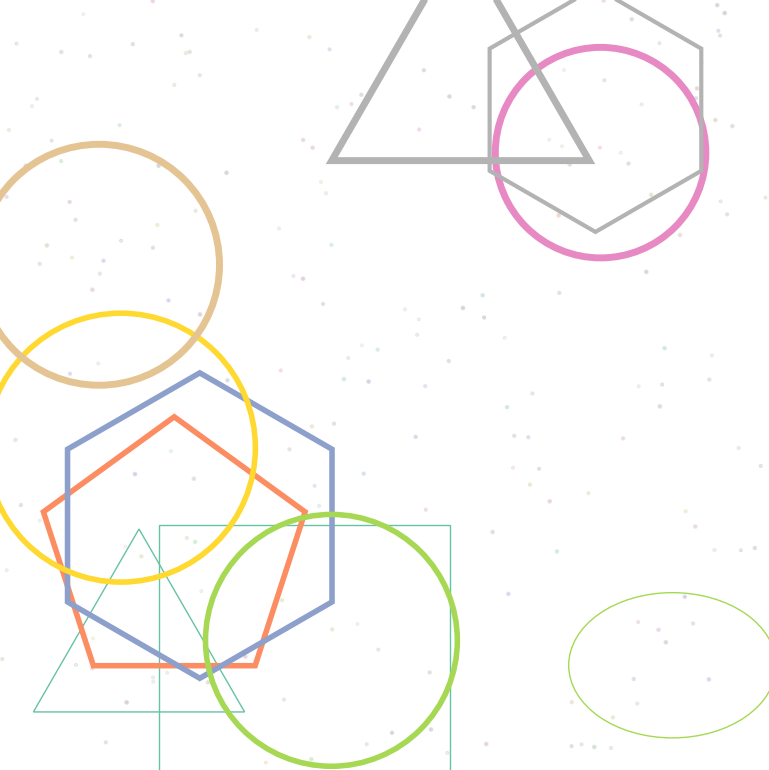[{"shape": "triangle", "thickness": 0.5, "radius": 0.79, "center": [0.181, 0.155]}, {"shape": "square", "thickness": 0.5, "radius": 0.95, "center": [0.395, 0.129]}, {"shape": "pentagon", "thickness": 2, "radius": 0.89, "center": [0.226, 0.28]}, {"shape": "hexagon", "thickness": 2, "radius": 0.99, "center": [0.259, 0.317]}, {"shape": "circle", "thickness": 2.5, "radius": 0.68, "center": [0.78, 0.802]}, {"shape": "oval", "thickness": 0.5, "radius": 0.67, "center": [0.873, 0.136]}, {"shape": "circle", "thickness": 2, "radius": 0.82, "center": [0.43, 0.168]}, {"shape": "circle", "thickness": 2, "radius": 0.87, "center": [0.157, 0.419]}, {"shape": "circle", "thickness": 2.5, "radius": 0.78, "center": [0.129, 0.656]}, {"shape": "triangle", "thickness": 2.5, "radius": 0.97, "center": [0.598, 0.888]}, {"shape": "hexagon", "thickness": 1.5, "radius": 0.79, "center": [0.773, 0.857]}]